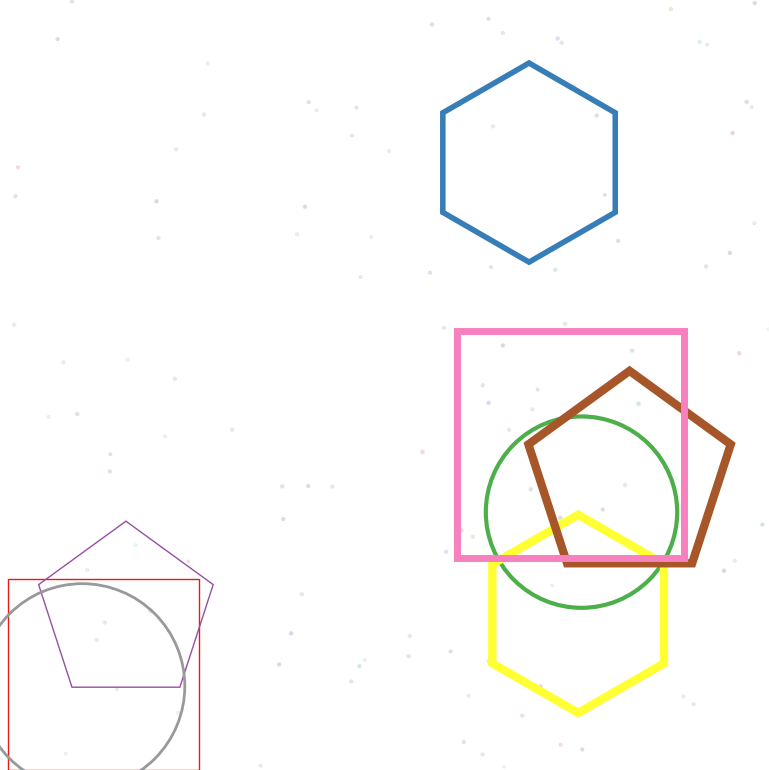[{"shape": "square", "thickness": 0.5, "radius": 0.62, "center": [0.134, 0.124]}, {"shape": "hexagon", "thickness": 2, "radius": 0.65, "center": [0.687, 0.789]}, {"shape": "circle", "thickness": 1.5, "radius": 0.62, "center": [0.755, 0.335]}, {"shape": "pentagon", "thickness": 0.5, "radius": 0.6, "center": [0.164, 0.204]}, {"shape": "hexagon", "thickness": 3, "radius": 0.64, "center": [0.751, 0.203]}, {"shape": "pentagon", "thickness": 3, "radius": 0.69, "center": [0.818, 0.38]}, {"shape": "square", "thickness": 2.5, "radius": 0.74, "center": [0.741, 0.422]}, {"shape": "circle", "thickness": 1, "radius": 0.67, "center": [0.107, 0.109]}]